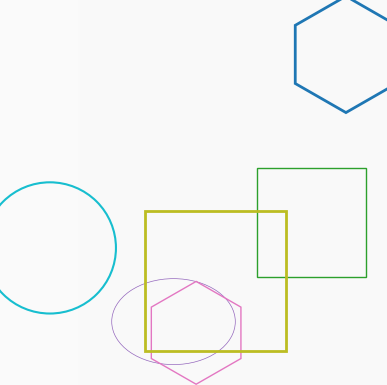[{"shape": "hexagon", "thickness": 2, "radius": 0.76, "center": [0.893, 0.859]}, {"shape": "square", "thickness": 1, "radius": 0.71, "center": [0.804, 0.422]}, {"shape": "oval", "thickness": 0.5, "radius": 0.8, "center": [0.448, 0.165]}, {"shape": "hexagon", "thickness": 1, "radius": 0.67, "center": [0.506, 0.136]}, {"shape": "square", "thickness": 2, "radius": 0.91, "center": [0.556, 0.27]}, {"shape": "circle", "thickness": 1.5, "radius": 0.85, "center": [0.129, 0.356]}]